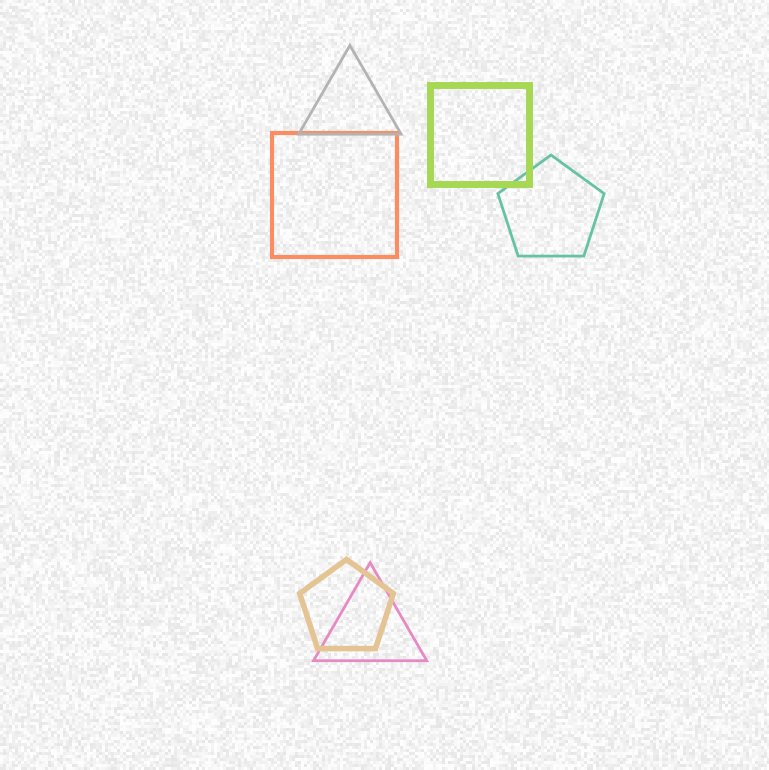[{"shape": "pentagon", "thickness": 1, "radius": 0.36, "center": [0.716, 0.726]}, {"shape": "square", "thickness": 1.5, "radius": 0.4, "center": [0.434, 0.747]}, {"shape": "triangle", "thickness": 1, "radius": 0.42, "center": [0.481, 0.184]}, {"shape": "square", "thickness": 2.5, "radius": 0.32, "center": [0.623, 0.825]}, {"shape": "pentagon", "thickness": 2, "radius": 0.32, "center": [0.45, 0.209]}, {"shape": "triangle", "thickness": 1, "radius": 0.38, "center": [0.454, 0.864]}]